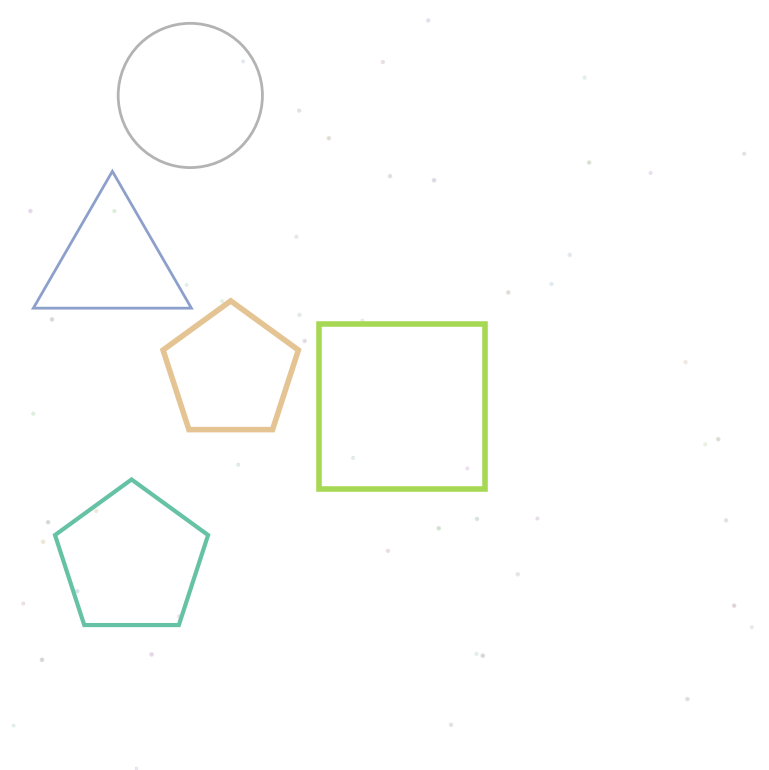[{"shape": "pentagon", "thickness": 1.5, "radius": 0.52, "center": [0.171, 0.273]}, {"shape": "triangle", "thickness": 1, "radius": 0.59, "center": [0.146, 0.659]}, {"shape": "square", "thickness": 2, "radius": 0.54, "center": [0.522, 0.472]}, {"shape": "pentagon", "thickness": 2, "radius": 0.46, "center": [0.3, 0.517]}, {"shape": "circle", "thickness": 1, "radius": 0.47, "center": [0.247, 0.876]}]